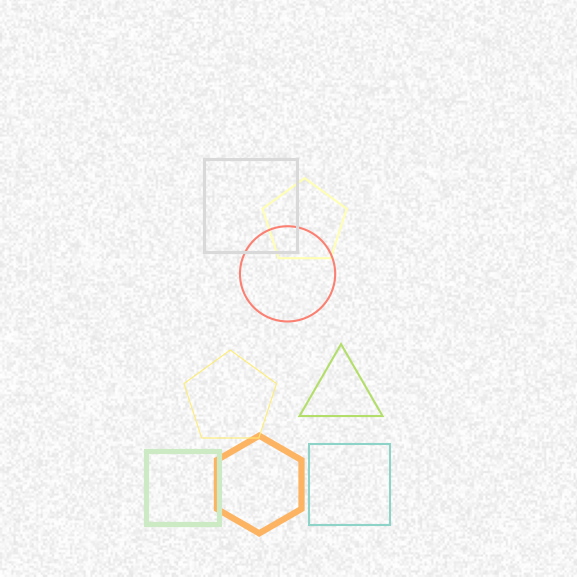[{"shape": "square", "thickness": 1, "radius": 0.35, "center": [0.605, 0.159]}, {"shape": "pentagon", "thickness": 1, "radius": 0.38, "center": [0.527, 0.614]}, {"shape": "circle", "thickness": 1, "radius": 0.41, "center": [0.498, 0.525]}, {"shape": "hexagon", "thickness": 3, "radius": 0.42, "center": [0.449, 0.16]}, {"shape": "triangle", "thickness": 1, "radius": 0.42, "center": [0.591, 0.32]}, {"shape": "square", "thickness": 1.5, "radius": 0.4, "center": [0.433, 0.644]}, {"shape": "square", "thickness": 2.5, "radius": 0.31, "center": [0.316, 0.155]}, {"shape": "pentagon", "thickness": 0.5, "radius": 0.42, "center": [0.399, 0.309]}]